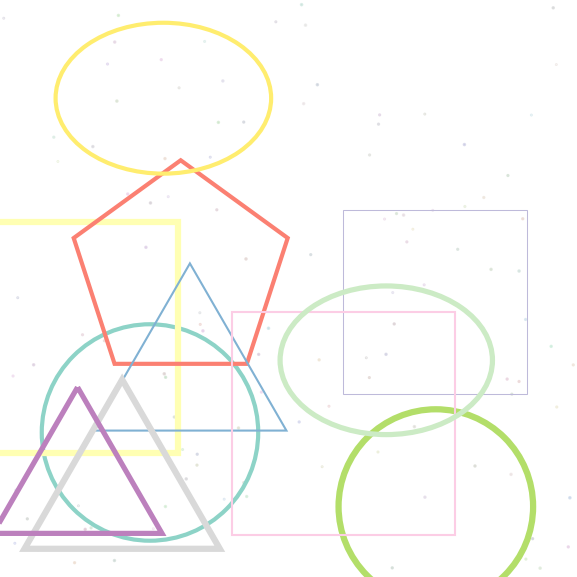[{"shape": "circle", "thickness": 2, "radius": 0.94, "center": [0.26, 0.25]}, {"shape": "square", "thickness": 3, "radius": 1.0, "center": [0.107, 0.415]}, {"shape": "square", "thickness": 0.5, "radius": 0.8, "center": [0.753, 0.476]}, {"shape": "pentagon", "thickness": 2, "radius": 0.97, "center": [0.313, 0.527]}, {"shape": "triangle", "thickness": 1, "radius": 0.96, "center": [0.329, 0.35]}, {"shape": "circle", "thickness": 3, "radius": 0.84, "center": [0.755, 0.122]}, {"shape": "square", "thickness": 1, "radius": 0.97, "center": [0.595, 0.265]}, {"shape": "triangle", "thickness": 3, "radius": 0.98, "center": [0.212, 0.146]}, {"shape": "triangle", "thickness": 2.5, "radius": 0.84, "center": [0.134, 0.16]}, {"shape": "oval", "thickness": 2.5, "radius": 0.92, "center": [0.669, 0.375]}, {"shape": "oval", "thickness": 2, "radius": 0.93, "center": [0.283, 0.829]}]